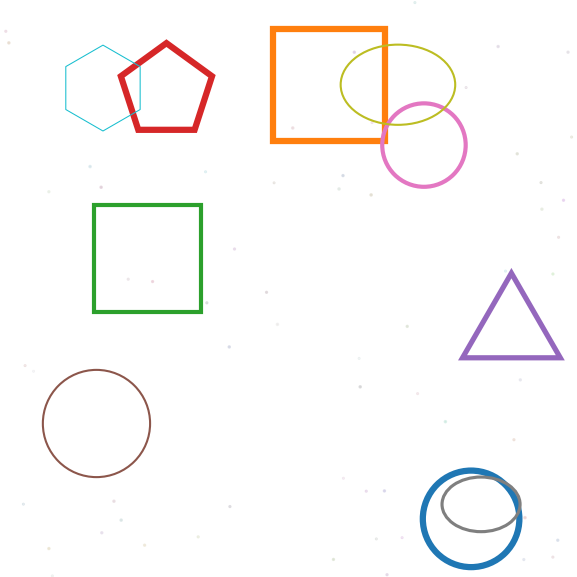[{"shape": "circle", "thickness": 3, "radius": 0.42, "center": [0.816, 0.101]}, {"shape": "square", "thickness": 3, "radius": 0.49, "center": [0.57, 0.852]}, {"shape": "square", "thickness": 2, "radius": 0.47, "center": [0.255, 0.551]}, {"shape": "pentagon", "thickness": 3, "radius": 0.41, "center": [0.288, 0.841]}, {"shape": "triangle", "thickness": 2.5, "radius": 0.49, "center": [0.886, 0.428]}, {"shape": "circle", "thickness": 1, "radius": 0.46, "center": [0.167, 0.266]}, {"shape": "circle", "thickness": 2, "radius": 0.36, "center": [0.734, 0.748]}, {"shape": "oval", "thickness": 1.5, "radius": 0.34, "center": [0.833, 0.126]}, {"shape": "oval", "thickness": 1, "radius": 0.5, "center": [0.689, 0.852]}, {"shape": "hexagon", "thickness": 0.5, "radius": 0.37, "center": [0.178, 0.847]}]